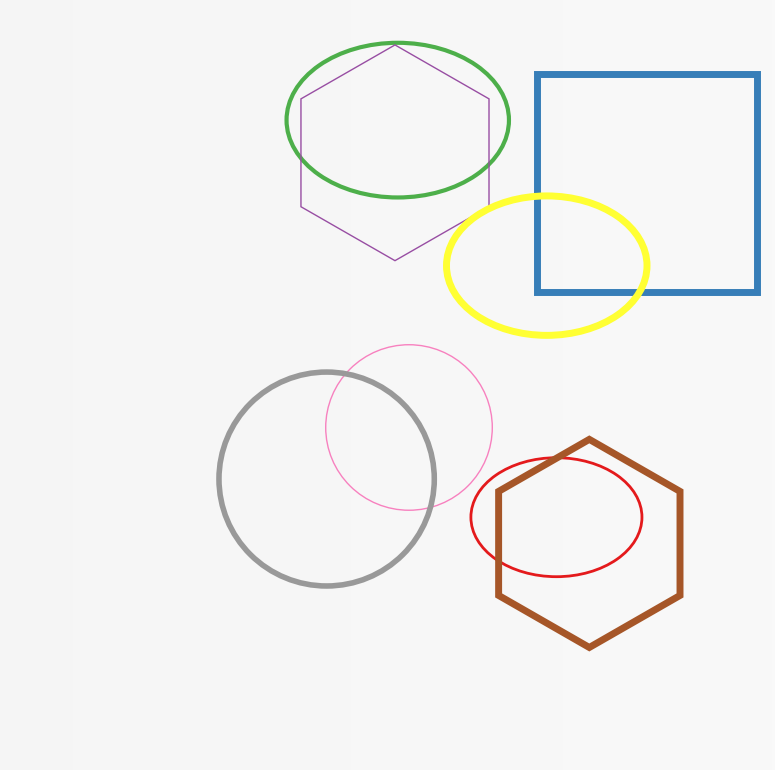[{"shape": "oval", "thickness": 1, "radius": 0.55, "center": [0.718, 0.328]}, {"shape": "square", "thickness": 2.5, "radius": 0.71, "center": [0.835, 0.762]}, {"shape": "oval", "thickness": 1.5, "radius": 0.72, "center": [0.513, 0.844]}, {"shape": "hexagon", "thickness": 0.5, "radius": 0.7, "center": [0.51, 0.802]}, {"shape": "oval", "thickness": 2.5, "radius": 0.65, "center": [0.705, 0.655]}, {"shape": "hexagon", "thickness": 2.5, "radius": 0.68, "center": [0.76, 0.294]}, {"shape": "circle", "thickness": 0.5, "radius": 0.54, "center": [0.528, 0.445]}, {"shape": "circle", "thickness": 2, "radius": 0.69, "center": [0.421, 0.378]}]